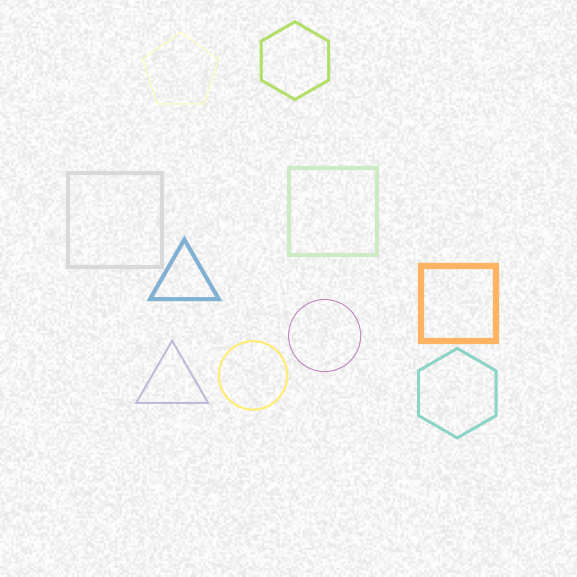[{"shape": "hexagon", "thickness": 1.5, "radius": 0.39, "center": [0.792, 0.318]}, {"shape": "pentagon", "thickness": 0.5, "radius": 0.34, "center": [0.313, 0.875]}, {"shape": "triangle", "thickness": 1, "radius": 0.36, "center": [0.298, 0.337]}, {"shape": "triangle", "thickness": 2, "radius": 0.34, "center": [0.319, 0.516]}, {"shape": "square", "thickness": 3, "radius": 0.32, "center": [0.794, 0.474]}, {"shape": "hexagon", "thickness": 1.5, "radius": 0.34, "center": [0.511, 0.894]}, {"shape": "square", "thickness": 2, "radius": 0.41, "center": [0.2, 0.619]}, {"shape": "circle", "thickness": 0.5, "radius": 0.31, "center": [0.562, 0.418]}, {"shape": "square", "thickness": 2, "radius": 0.38, "center": [0.577, 0.633]}, {"shape": "circle", "thickness": 1, "radius": 0.3, "center": [0.438, 0.349]}]